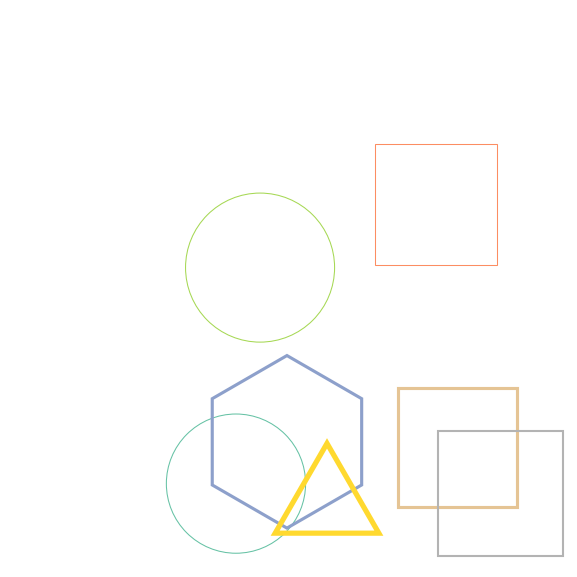[{"shape": "circle", "thickness": 0.5, "radius": 0.6, "center": [0.409, 0.162]}, {"shape": "square", "thickness": 0.5, "radius": 0.52, "center": [0.755, 0.645]}, {"shape": "hexagon", "thickness": 1.5, "radius": 0.75, "center": [0.497, 0.234]}, {"shape": "circle", "thickness": 0.5, "radius": 0.65, "center": [0.45, 0.536]}, {"shape": "triangle", "thickness": 2.5, "radius": 0.52, "center": [0.566, 0.128]}, {"shape": "square", "thickness": 1.5, "radius": 0.51, "center": [0.793, 0.225]}, {"shape": "square", "thickness": 1, "radius": 0.54, "center": [0.866, 0.145]}]